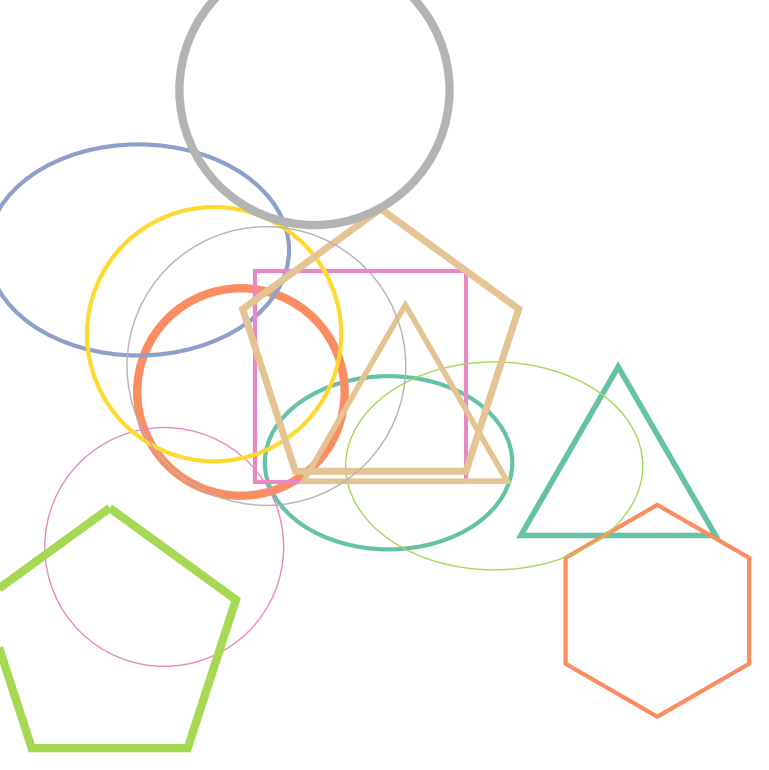[{"shape": "triangle", "thickness": 2, "radius": 0.73, "center": [0.803, 0.378]}, {"shape": "oval", "thickness": 1.5, "radius": 0.8, "center": [0.505, 0.399]}, {"shape": "circle", "thickness": 3, "radius": 0.67, "center": [0.313, 0.491]}, {"shape": "hexagon", "thickness": 1.5, "radius": 0.69, "center": [0.854, 0.207]}, {"shape": "oval", "thickness": 1.5, "radius": 0.98, "center": [0.18, 0.675]}, {"shape": "square", "thickness": 1.5, "radius": 0.69, "center": [0.468, 0.511]}, {"shape": "circle", "thickness": 0.5, "radius": 0.78, "center": [0.213, 0.29]}, {"shape": "oval", "thickness": 0.5, "radius": 0.96, "center": [0.642, 0.395]}, {"shape": "pentagon", "thickness": 3, "radius": 0.86, "center": [0.142, 0.168]}, {"shape": "circle", "thickness": 1.5, "radius": 0.83, "center": [0.278, 0.566]}, {"shape": "pentagon", "thickness": 2.5, "radius": 0.94, "center": [0.494, 0.54]}, {"shape": "triangle", "thickness": 2, "radius": 0.76, "center": [0.526, 0.451]}, {"shape": "circle", "thickness": 0.5, "radius": 0.91, "center": [0.346, 0.525]}, {"shape": "circle", "thickness": 3, "radius": 0.88, "center": [0.408, 0.883]}]